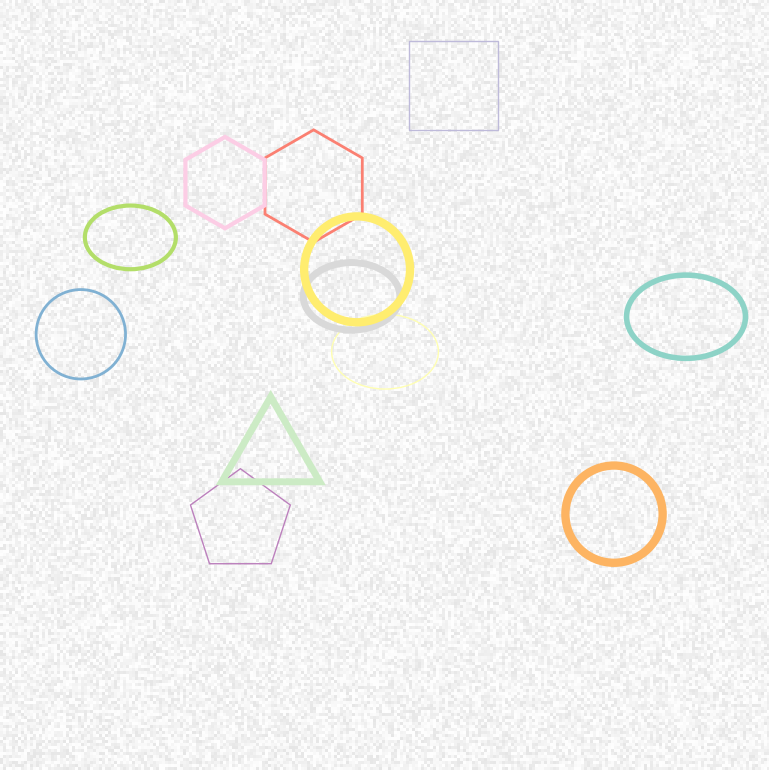[{"shape": "oval", "thickness": 2, "radius": 0.39, "center": [0.891, 0.589]}, {"shape": "oval", "thickness": 0.5, "radius": 0.35, "center": [0.5, 0.543]}, {"shape": "square", "thickness": 0.5, "radius": 0.29, "center": [0.589, 0.889]}, {"shape": "hexagon", "thickness": 1, "radius": 0.36, "center": [0.407, 0.758]}, {"shape": "circle", "thickness": 1, "radius": 0.29, "center": [0.105, 0.566]}, {"shape": "circle", "thickness": 3, "radius": 0.32, "center": [0.797, 0.332]}, {"shape": "oval", "thickness": 1.5, "radius": 0.3, "center": [0.169, 0.692]}, {"shape": "hexagon", "thickness": 1.5, "radius": 0.3, "center": [0.292, 0.763]}, {"shape": "oval", "thickness": 2.5, "radius": 0.31, "center": [0.457, 0.615]}, {"shape": "pentagon", "thickness": 0.5, "radius": 0.34, "center": [0.312, 0.323]}, {"shape": "triangle", "thickness": 2.5, "radius": 0.37, "center": [0.352, 0.411]}, {"shape": "circle", "thickness": 3, "radius": 0.34, "center": [0.464, 0.65]}]